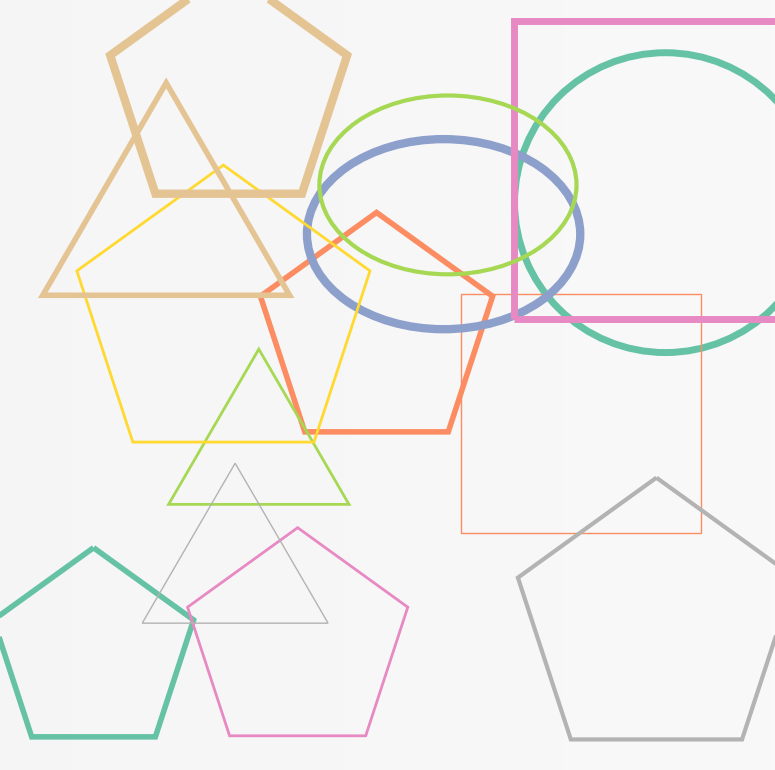[{"shape": "circle", "thickness": 2.5, "radius": 0.97, "center": [0.859, 0.737]}, {"shape": "pentagon", "thickness": 2, "radius": 0.68, "center": [0.121, 0.153]}, {"shape": "pentagon", "thickness": 2, "radius": 0.79, "center": [0.486, 0.567]}, {"shape": "square", "thickness": 0.5, "radius": 0.77, "center": [0.749, 0.463]}, {"shape": "oval", "thickness": 3, "radius": 0.88, "center": [0.572, 0.696]}, {"shape": "square", "thickness": 2.5, "radius": 0.97, "center": [0.857, 0.78]}, {"shape": "pentagon", "thickness": 1, "radius": 0.75, "center": [0.384, 0.165]}, {"shape": "oval", "thickness": 1.5, "radius": 0.83, "center": [0.578, 0.76]}, {"shape": "triangle", "thickness": 1, "radius": 0.67, "center": [0.334, 0.412]}, {"shape": "pentagon", "thickness": 1, "radius": 0.99, "center": [0.288, 0.587]}, {"shape": "triangle", "thickness": 2, "radius": 0.92, "center": [0.214, 0.708]}, {"shape": "pentagon", "thickness": 3, "radius": 0.8, "center": [0.295, 0.878]}, {"shape": "triangle", "thickness": 0.5, "radius": 0.69, "center": [0.303, 0.26]}, {"shape": "pentagon", "thickness": 1.5, "radius": 0.94, "center": [0.847, 0.192]}]